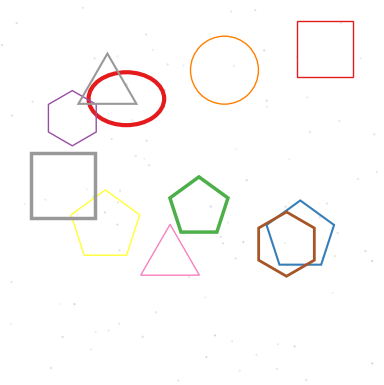[{"shape": "oval", "thickness": 3, "radius": 0.49, "center": [0.328, 0.744]}, {"shape": "square", "thickness": 1, "radius": 0.36, "center": [0.843, 0.872]}, {"shape": "pentagon", "thickness": 1.5, "radius": 0.46, "center": [0.78, 0.387]}, {"shape": "pentagon", "thickness": 2.5, "radius": 0.4, "center": [0.517, 0.461]}, {"shape": "hexagon", "thickness": 1, "radius": 0.36, "center": [0.188, 0.693]}, {"shape": "circle", "thickness": 1, "radius": 0.44, "center": [0.583, 0.818]}, {"shape": "pentagon", "thickness": 1, "radius": 0.47, "center": [0.274, 0.413]}, {"shape": "hexagon", "thickness": 2, "radius": 0.42, "center": [0.744, 0.366]}, {"shape": "triangle", "thickness": 1, "radius": 0.44, "center": [0.442, 0.329]}, {"shape": "triangle", "thickness": 1.5, "radius": 0.44, "center": [0.279, 0.774]}, {"shape": "square", "thickness": 2.5, "radius": 0.42, "center": [0.163, 0.519]}]